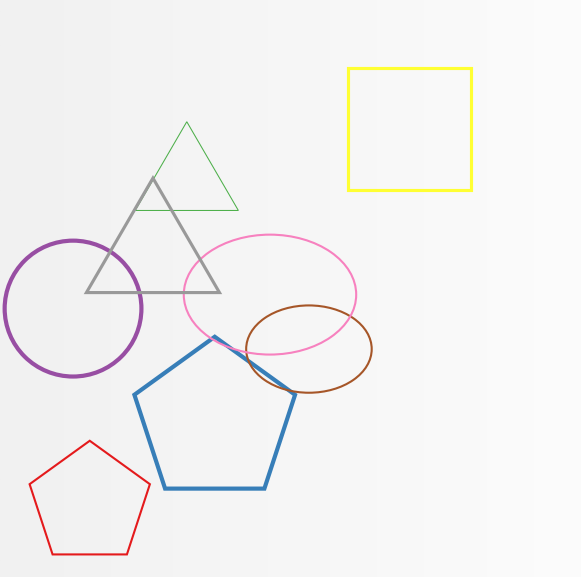[{"shape": "pentagon", "thickness": 1, "radius": 0.54, "center": [0.154, 0.127]}, {"shape": "pentagon", "thickness": 2, "radius": 0.73, "center": [0.369, 0.271]}, {"shape": "triangle", "thickness": 0.5, "radius": 0.51, "center": [0.321, 0.686]}, {"shape": "circle", "thickness": 2, "radius": 0.59, "center": [0.126, 0.465]}, {"shape": "square", "thickness": 1.5, "radius": 0.53, "center": [0.704, 0.775]}, {"shape": "oval", "thickness": 1, "radius": 0.54, "center": [0.532, 0.395]}, {"shape": "oval", "thickness": 1, "radius": 0.74, "center": [0.464, 0.489]}, {"shape": "triangle", "thickness": 1.5, "radius": 0.66, "center": [0.263, 0.559]}]